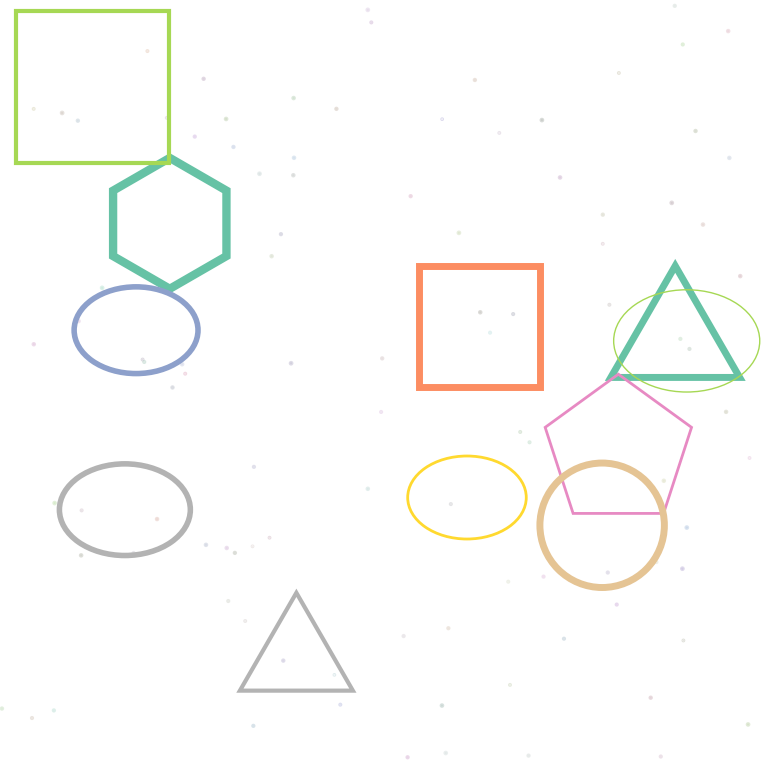[{"shape": "triangle", "thickness": 2.5, "radius": 0.48, "center": [0.877, 0.558]}, {"shape": "hexagon", "thickness": 3, "radius": 0.42, "center": [0.22, 0.71]}, {"shape": "square", "thickness": 2.5, "radius": 0.39, "center": [0.623, 0.576]}, {"shape": "oval", "thickness": 2, "radius": 0.4, "center": [0.177, 0.571]}, {"shape": "pentagon", "thickness": 1, "radius": 0.5, "center": [0.803, 0.414]}, {"shape": "square", "thickness": 1.5, "radius": 0.49, "center": [0.12, 0.887]}, {"shape": "oval", "thickness": 0.5, "radius": 0.47, "center": [0.892, 0.557]}, {"shape": "oval", "thickness": 1, "radius": 0.38, "center": [0.606, 0.354]}, {"shape": "circle", "thickness": 2.5, "radius": 0.4, "center": [0.782, 0.318]}, {"shape": "oval", "thickness": 2, "radius": 0.43, "center": [0.162, 0.338]}, {"shape": "triangle", "thickness": 1.5, "radius": 0.42, "center": [0.385, 0.145]}]